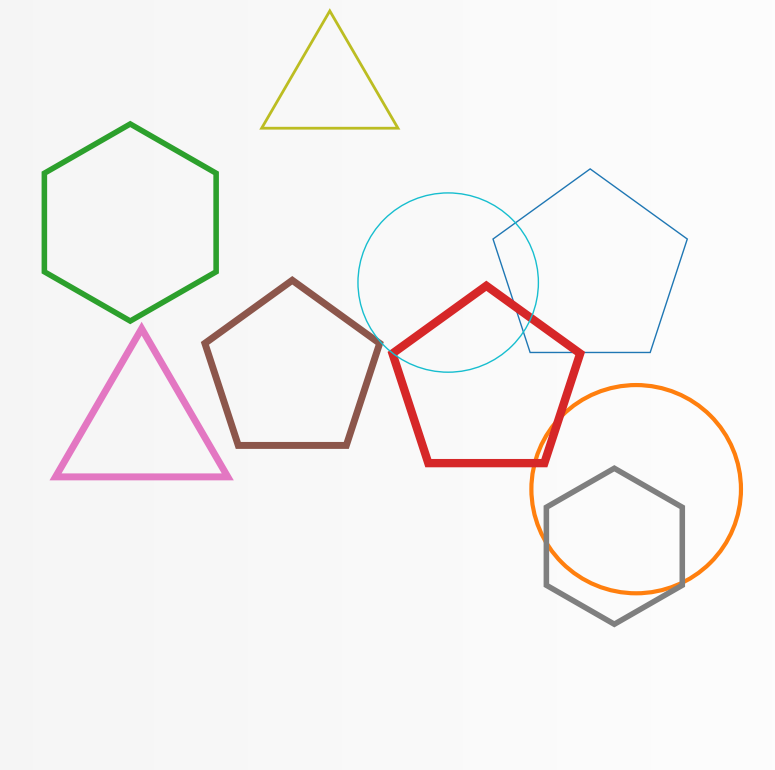[{"shape": "pentagon", "thickness": 0.5, "radius": 0.66, "center": [0.761, 0.649]}, {"shape": "circle", "thickness": 1.5, "radius": 0.68, "center": [0.821, 0.365]}, {"shape": "hexagon", "thickness": 2, "radius": 0.64, "center": [0.168, 0.711]}, {"shape": "pentagon", "thickness": 3, "radius": 0.64, "center": [0.628, 0.502]}, {"shape": "pentagon", "thickness": 2.5, "radius": 0.59, "center": [0.377, 0.517]}, {"shape": "triangle", "thickness": 2.5, "radius": 0.64, "center": [0.183, 0.445]}, {"shape": "hexagon", "thickness": 2, "radius": 0.51, "center": [0.793, 0.291]}, {"shape": "triangle", "thickness": 1, "radius": 0.51, "center": [0.426, 0.884]}, {"shape": "circle", "thickness": 0.5, "radius": 0.58, "center": [0.578, 0.633]}]